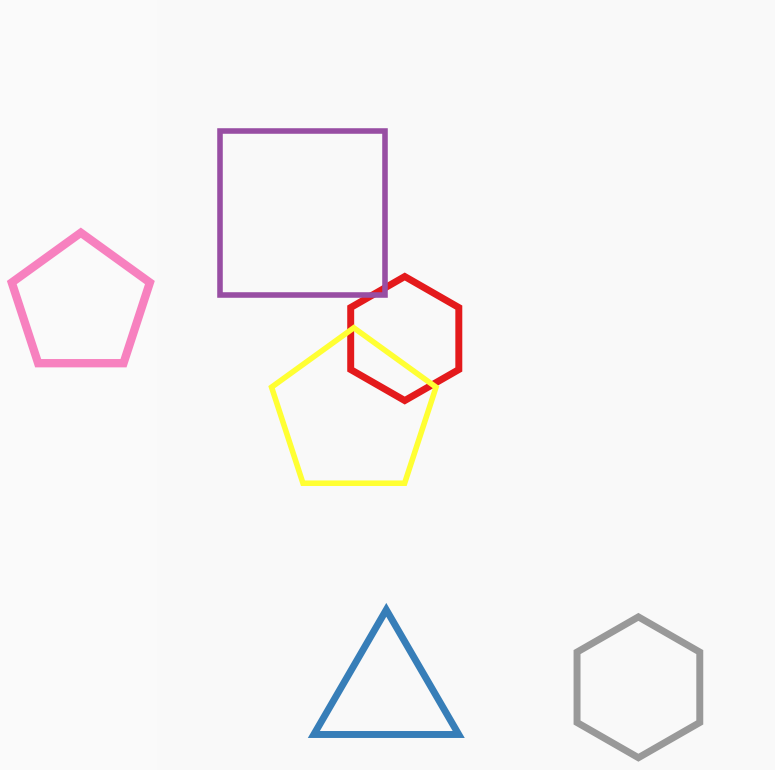[{"shape": "hexagon", "thickness": 2.5, "radius": 0.4, "center": [0.522, 0.56]}, {"shape": "triangle", "thickness": 2.5, "radius": 0.54, "center": [0.498, 0.1]}, {"shape": "square", "thickness": 2, "radius": 0.53, "center": [0.391, 0.723]}, {"shape": "pentagon", "thickness": 2, "radius": 0.56, "center": [0.457, 0.463]}, {"shape": "pentagon", "thickness": 3, "radius": 0.47, "center": [0.104, 0.604]}, {"shape": "hexagon", "thickness": 2.5, "radius": 0.46, "center": [0.824, 0.107]}]